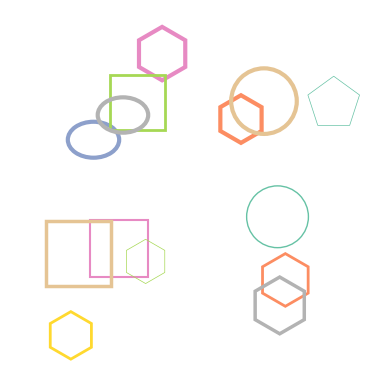[{"shape": "pentagon", "thickness": 0.5, "radius": 0.35, "center": [0.867, 0.731]}, {"shape": "circle", "thickness": 1, "radius": 0.4, "center": [0.721, 0.437]}, {"shape": "hexagon", "thickness": 3, "radius": 0.31, "center": [0.626, 0.691]}, {"shape": "hexagon", "thickness": 2, "radius": 0.34, "center": [0.741, 0.273]}, {"shape": "oval", "thickness": 3, "radius": 0.33, "center": [0.243, 0.637]}, {"shape": "square", "thickness": 1.5, "radius": 0.37, "center": [0.309, 0.354]}, {"shape": "hexagon", "thickness": 3, "radius": 0.35, "center": [0.421, 0.861]}, {"shape": "square", "thickness": 2, "radius": 0.36, "center": [0.358, 0.733]}, {"shape": "hexagon", "thickness": 0.5, "radius": 0.29, "center": [0.378, 0.321]}, {"shape": "hexagon", "thickness": 2, "radius": 0.31, "center": [0.184, 0.129]}, {"shape": "square", "thickness": 2.5, "radius": 0.42, "center": [0.203, 0.342]}, {"shape": "circle", "thickness": 3, "radius": 0.43, "center": [0.686, 0.737]}, {"shape": "oval", "thickness": 3, "radius": 0.33, "center": [0.319, 0.701]}, {"shape": "hexagon", "thickness": 2.5, "radius": 0.37, "center": [0.727, 0.207]}]